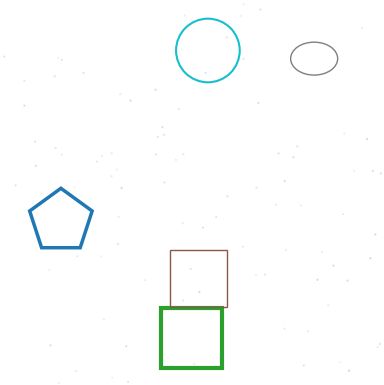[{"shape": "pentagon", "thickness": 2.5, "radius": 0.43, "center": [0.158, 0.426]}, {"shape": "square", "thickness": 3, "radius": 0.39, "center": [0.497, 0.123]}, {"shape": "square", "thickness": 1, "radius": 0.37, "center": [0.516, 0.277]}, {"shape": "oval", "thickness": 1, "radius": 0.31, "center": [0.816, 0.848]}, {"shape": "circle", "thickness": 1.5, "radius": 0.41, "center": [0.54, 0.869]}]